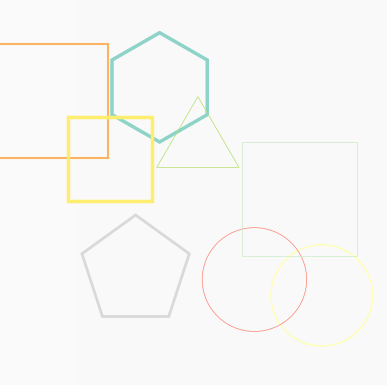[{"shape": "hexagon", "thickness": 2.5, "radius": 0.71, "center": [0.412, 0.773]}, {"shape": "circle", "thickness": 1, "radius": 0.66, "center": [0.83, 0.233]}, {"shape": "circle", "thickness": 0.5, "radius": 0.67, "center": [0.657, 0.274]}, {"shape": "square", "thickness": 1.5, "radius": 0.75, "center": [0.129, 0.738]}, {"shape": "triangle", "thickness": 0.5, "radius": 0.61, "center": [0.511, 0.626]}, {"shape": "pentagon", "thickness": 2, "radius": 0.73, "center": [0.35, 0.296]}, {"shape": "square", "thickness": 0.5, "radius": 0.74, "center": [0.774, 0.483]}, {"shape": "square", "thickness": 2.5, "radius": 0.54, "center": [0.284, 0.588]}]